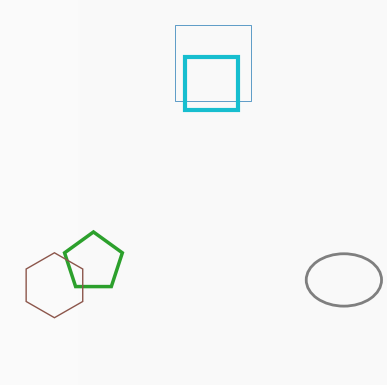[{"shape": "square", "thickness": 0.5, "radius": 0.49, "center": [0.551, 0.836]}, {"shape": "pentagon", "thickness": 2.5, "radius": 0.39, "center": [0.241, 0.319]}, {"shape": "hexagon", "thickness": 1, "radius": 0.42, "center": [0.14, 0.259]}, {"shape": "oval", "thickness": 2, "radius": 0.49, "center": [0.887, 0.273]}, {"shape": "square", "thickness": 3, "radius": 0.34, "center": [0.546, 0.784]}]